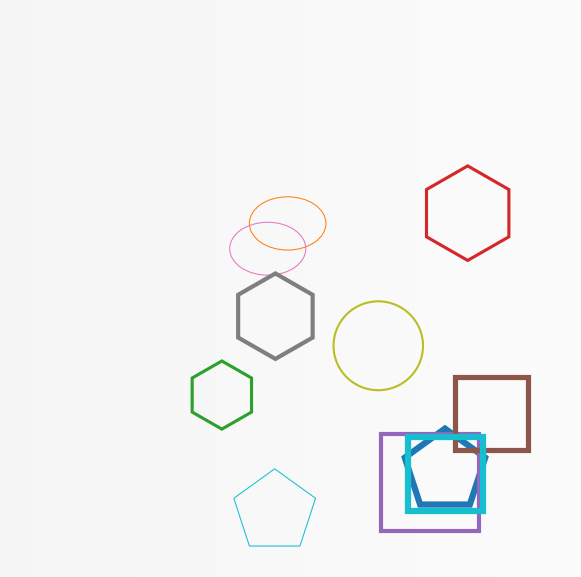[{"shape": "pentagon", "thickness": 3, "radius": 0.36, "center": [0.766, 0.184]}, {"shape": "oval", "thickness": 0.5, "radius": 0.33, "center": [0.495, 0.612]}, {"shape": "hexagon", "thickness": 1.5, "radius": 0.29, "center": [0.382, 0.315]}, {"shape": "hexagon", "thickness": 1.5, "radius": 0.41, "center": [0.805, 0.63]}, {"shape": "square", "thickness": 2, "radius": 0.42, "center": [0.74, 0.164]}, {"shape": "square", "thickness": 2.5, "radius": 0.31, "center": [0.846, 0.284]}, {"shape": "oval", "thickness": 0.5, "radius": 0.33, "center": [0.461, 0.568]}, {"shape": "hexagon", "thickness": 2, "radius": 0.37, "center": [0.474, 0.452]}, {"shape": "circle", "thickness": 1, "radius": 0.38, "center": [0.651, 0.4]}, {"shape": "square", "thickness": 3, "radius": 0.32, "center": [0.766, 0.178]}, {"shape": "pentagon", "thickness": 0.5, "radius": 0.37, "center": [0.473, 0.113]}]